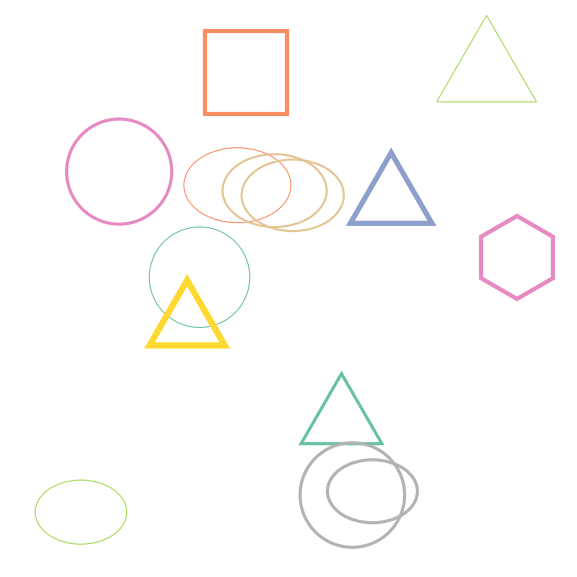[{"shape": "triangle", "thickness": 1.5, "radius": 0.4, "center": [0.591, 0.271]}, {"shape": "circle", "thickness": 0.5, "radius": 0.43, "center": [0.346, 0.519]}, {"shape": "oval", "thickness": 0.5, "radius": 0.46, "center": [0.411, 0.678]}, {"shape": "square", "thickness": 2, "radius": 0.36, "center": [0.426, 0.874]}, {"shape": "triangle", "thickness": 2.5, "radius": 0.41, "center": [0.677, 0.653]}, {"shape": "circle", "thickness": 1.5, "radius": 0.46, "center": [0.206, 0.702]}, {"shape": "hexagon", "thickness": 2, "radius": 0.36, "center": [0.895, 0.553]}, {"shape": "triangle", "thickness": 0.5, "radius": 0.5, "center": [0.843, 0.873]}, {"shape": "oval", "thickness": 0.5, "radius": 0.4, "center": [0.14, 0.112]}, {"shape": "triangle", "thickness": 3, "radius": 0.38, "center": [0.324, 0.439]}, {"shape": "oval", "thickness": 1, "radius": 0.45, "center": [0.476, 0.669]}, {"shape": "oval", "thickness": 1, "radius": 0.44, "center": [0.507, 0.661]}, {"shape": "circle", "thickness": 1.5, "radius": 0.45, "center": [0.61, 0.142]}, {"shape": "oval", "thickness": 1.5, "radius": 0.39, "center": [0.645, 0.148]}]